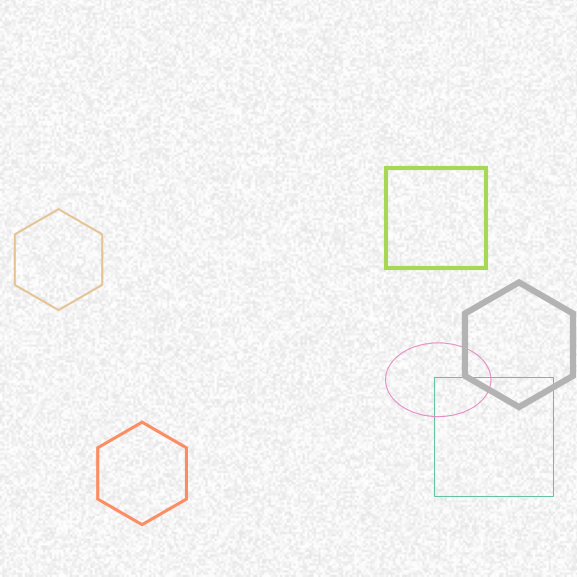[{"shape": "square", "thickness": 0.5, "radius": 0.52, "center": [0.854, 0.243]}, {"shape": "hexagon", "thickness": 1.5, "radius": 0.44, "center": [0.246, 0.179]}, {"shape": "oval", "thickness": 0.5, "radius": 0.46, "center": [0.759, 0.342]}, {"shape": "square", "thickness": 2, "radius": 0.43, "center": [0.755, 0.622]}, {"shape": "hexagon", "thickness": 1, "radius": 0.44, "center": [0.101, 0.55]}, {"shape": "hexagon", "thickness": 3, "radius": 0.54, "center": [0.899, 0.402]}]